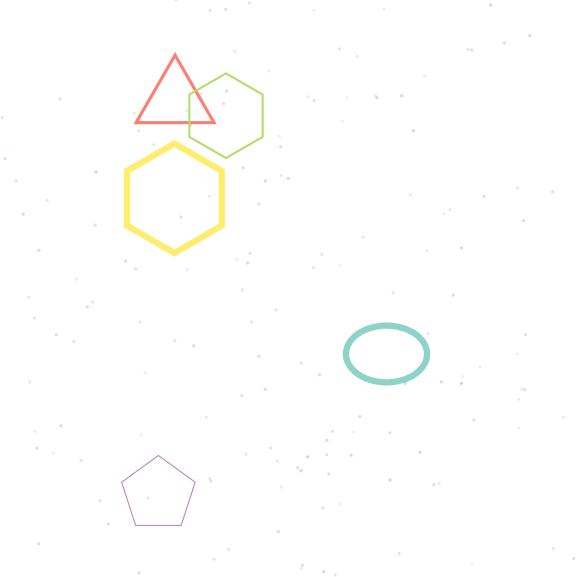[{"shape": "oval", "thickness": 3, "radius": 0.35, "center": [0.669, 0.386]}, {"shape": "triangle", "thickness": 1.5, "radius": 0.39, "center": [0.303, 0.826]}, {"shape": "hexagon", "thickness": 1, "radius": 0.37, "center": [0.391, 0.799]}, {"shape": "pentagon", "thickness": 0.5, "radius": 0.33, "center": [0.274, 0.143]}, {"shape": "hexagon", "thickness": 3, "radius": 0.47, "center": [0.302, 0.656]}]